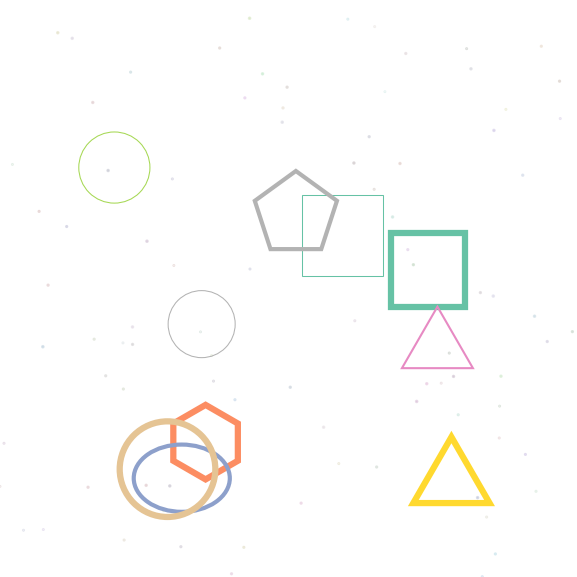[{"shape": "square", "thickness": 0.5, "radius": 0.35, "center": [0.593, 0.591]}, {"shape": "square", "thickness": 3, "radius": 0.32, "center": [0.741, 0.531]}, {"shape": "hexagon", "thickness": 3, "radius": 0.32, "center": [0.356, 0.234]}, {"shape": "oval", "thickness": 2, "radius": 0.42, "center": [0.315, 0.171]}, {"shape": "triangle", "thickness": 1, "radius": 0.35, "center": [0.757, 0.397]}, {"shape": "circle", "thickness": 0.5, "radius": 0.31, "center": [0.198, 0.709]}, {"shape": "triangle", "thickness": 3, "radius": 0.38, "center": [0.782, 0.166]}, {"shape": "circle", "thickness": 3, "radius": 0.41, "center": [0.29, 0.187]}, {"shape": "pentagon", "thickness": 2, "radius": 0.37, "center": [0.512, 0.628]}, {"shape": "circle", "thickness": 0.5, "radius": 0.29, "center": [0.349, 0.438]}]